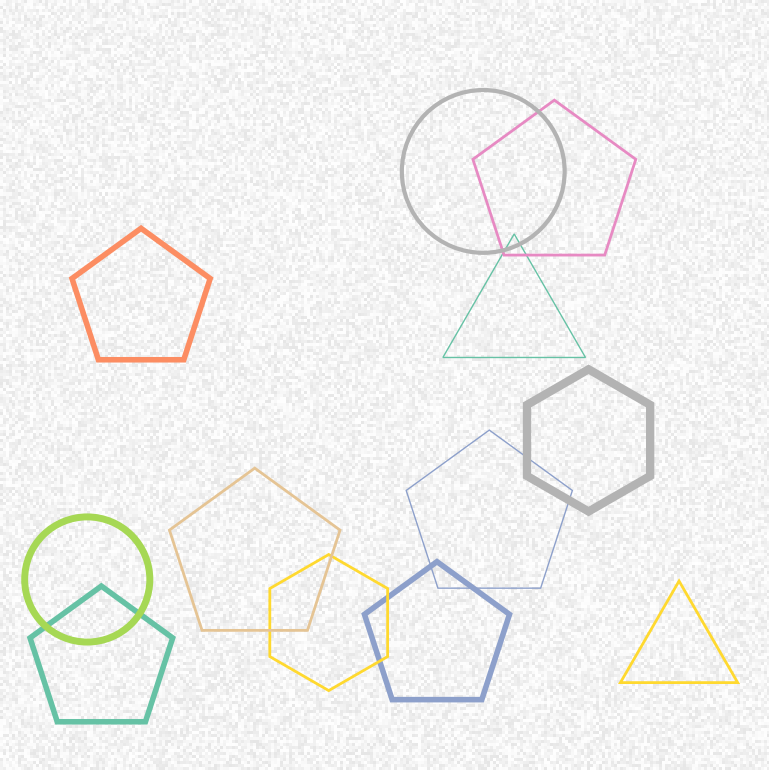[{"shape": "triangle", "thickness": 0.5, "radius": 0.53, "center": [0.668, 0.589]}, {"shape": "pentagon", "thickness": 2, "radius": 0.49, "center": [0.132, 0.141]}, {"shape": "pentagon", "thickness": 2, "radius": 0.47, "center": [0.183, 0.609]}, {"shape": "pentagon", "thickness": 0.5, "radius": 0.57, "center": [0.635, 0.328]}, {"shape": "pentagon", "thickness": 2, "radius": 0.5, "center": [0.568, 0.172]}, {"shape": "pentagon", "thickness": 1, "radius": 0.56, "center": [0.72, 0.759]}, {"shape": "circle", "thickness": 2.5, "radius": 0.41, "center": [0.113, 0.247]}, {"shape": "triangle", "thickness": 1, "radius": 0.44, "center": [0.882, 0.157]}, {"shape": "hexagon", "thickness": 1, "radius": 0.44, "center": [0.427, 0.191]}, {"shape": "pentagon", "thickness": 1, "radius": 0.58, "center": [0.331, 0.276]}, {"shape": "hexagon", "thickness": 3, "radius": 0.46, "center": [0.764, 0.428]}, {"shape": "circle", "thickness": 1.5, "radius": 0.53, "center": [0.628, 0.777]}]